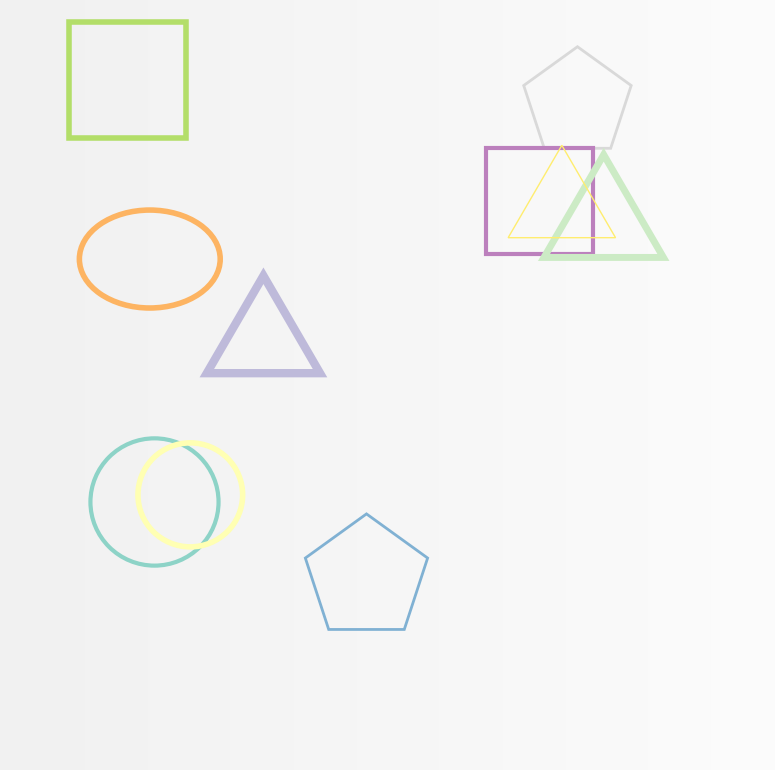[{"shape": "circle", "thickness": 1.5, "radius": 0.41, "center": [0.199, 0.348]}, {"shape": "circle", "thickness": 2, "radius": 0.34, "center": [0.246, 0.357]}, {"shape": "triangle", "thickness": 3, "radius": 0.42, "center": [0.34, 0.558]}, {"shape": "pentagon", "thickness": 1, "radius": 0.41, "center": [0.473, 0.25]}, {"shape": "oval", "thickness": 2, "radius": 0.45, "center": [0.193, 0.664]}, {"shape": "square", "thickness": 2, "radius": 0.38, "center": [0.164, 0.897]}, {"shape": "pentagon", "thickness": 1, "radius": 0.36, "center": [0.745, 0.866]}, {"shape": "square", "thickness": 1.5, "radius": 0.34, "center": [0.696, 0.739]}, {"shape": "triangle", "thickness": 2.5, "radius": 0.44, "center": [0.779, 0.71]}, {"shape": "triangle", "thickness": 0.5, "radius": 0.4, "center": [0.725, 0.731]}]